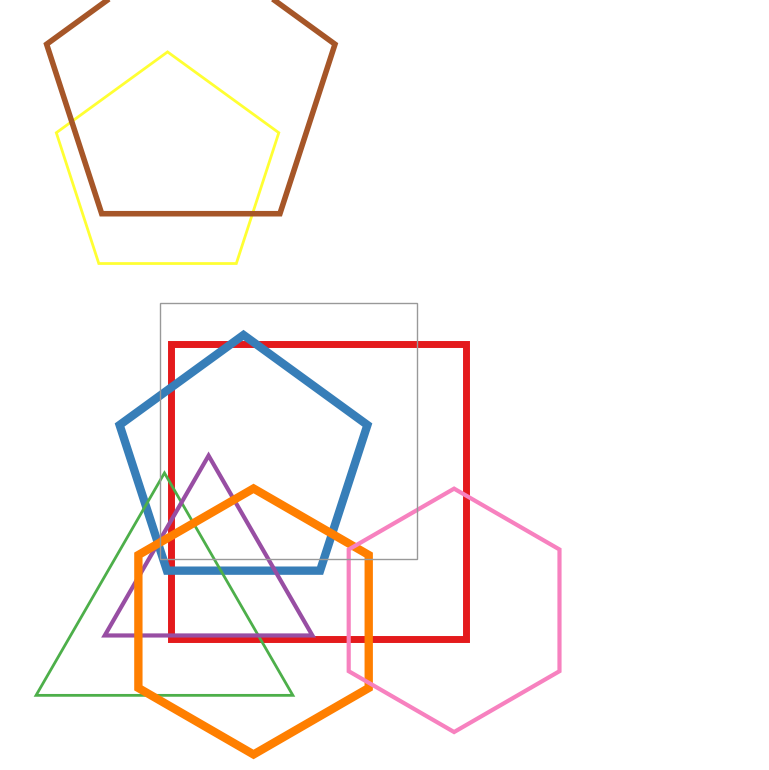[{"shape": "square", "thickness": 2.5, "radius": 0.96, "center": [0.414, 0.362]}, {"shape": "pentagon", "thickness": 3, "radius": 0.85, "center": [0.316, 0.396]}, {"shape": "triangle", "thickness": 1, "radius": 0.96, "center": [0.214, 0.193]}, {"shape": "triangle", "thickness": 1.5, "radius": 0.78, "center": [0.271, 0.253]}, {"shape": "hexagon", "thickness": 3, "radius": 0.86, "center": [0.329, 0.193]}, {"shape": "pentagon", "thickness": 1, "radius": 0.76, "center": [0.218, 0.781]}, {"shape": "pentagon", "thickness": 2, "radius": 0.98, "center": [0.248, 0.882]}, {"shape": "hexagon", "thickness": 1.5, "radius": 0.79, "center": [0.59, 0.207]}, {"shape": "square", "thickness": 0.5, "radius": 0.83, "center": [0.375, 0.441]}]